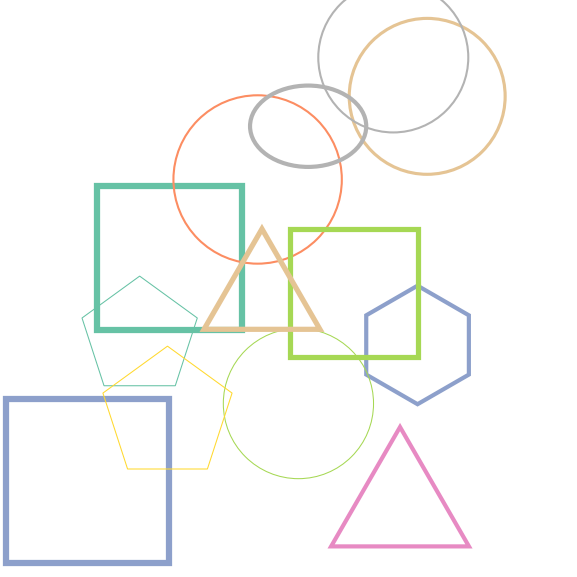[{"shape": "square", "thickness": 3, "radius": 0.62, "center": [0.294, 0.552]}, {"shape": "pentagon", "thickness": 0.5, "radius": 0.52, "center": [0.242, 0.416]}, {"shape": "circle", "thickness": 1, "radius": 0.73, "center": [0.446, 0.688]}, {"shape": "square", "thickness": 3, "radius": 0.71, "center": [0.151, 0.167]}, {"shape": "hexagon", "thickness": 2, "radius": 0.51, "center": [0.723, 0.402]}, {"shape": "triangle", "thickness": 2, "radius": 0.69, "center": [0.693, 0.122]}, {"shape": "circle", "thickness": 0.5, "radius": 0.65, "center": [0.517, 0.3]}, {"shape": "square", "thickness": 2.5, "radius": 0.56, "center": [0.613, 0.492]}, {"shape": "pentagon", "thickness": 0.5, "radius": 0.59, "center": [0.29, 0.282]}, {"shape": "triangle", "thickness": 2.5, "radius": 0.58, "center": [0.454, 0.487]}, {"shape": "circle", "thickness": 1.5, "radius": 0.67, "center": [0.74, 0.832]}, {"shape": "circle", "thickness": 1, "radius": 0.65, "center": [0.681, 0.9]}, {"shape": "oval", "thickness": 2, "radius": 0.5, "center": [0.534, 0.781]}]